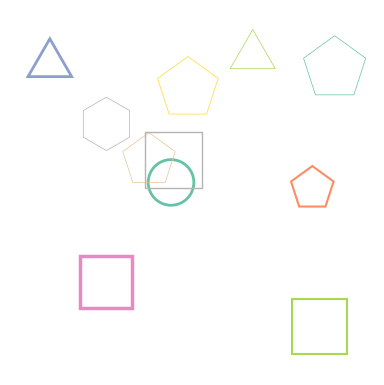[{"shape": "pentagon", "thickness": 0.5, "radius": 0.42, "center": [0.869, 0.822]}, {"shape": "circle", "thickness": 2, "radius": 0.3, "center": [0.444, 0.526]}, {"shape": "pentagon", "thickness": 1.5, "radius": 0.29, "center": [0.811, 0.511]}, {"shape": "triangle", "thickness": 2, "radius": 0.33, "center": [0.129, 0.834]}, {"shape": "square", "thickness": 2.5, "radius": 0.33, "center": [0.275, 0.268]}, {"shape": "square", "thickness": 1.5, "radius": 0.36, "center": [0.829, 0.151]}, {"shape": "triangle", "thickness": 0.5, "radius": 0.34, "center": [0.656, 0.855]}, {"shape": "pentagon", "thickness": 0.5, "radius": 0.41, "center": [0.488, 0.771]}, {"shape": "pentagon", "thickness": 0.5, "radius": 0.36, "center": [0.387, 0.584]}, {"shape": "square", "thickness": 1, "radius": 0.37, "center": [0.45, 0.584]}, {"shape": "hexagon", "thickness": 0.5, "radius": 0.35, "center": [0.276, 0.678]}]